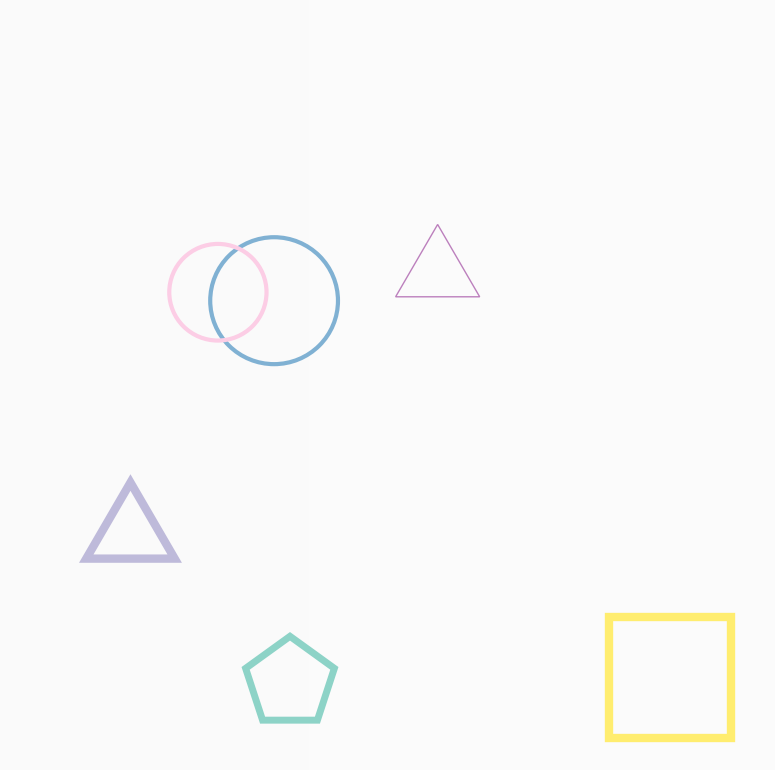[{"shape": "pentagon", "thickness": 2.5, "radius": 0.3, "center": [0.374, 0.113]}, {"shape": "triangle", "thickness": 3, "radius": 0.33, "center": [0.168, 0.307]}, {"shape": "circle", "thickness": 1.5, "radius": 0.41, "center": [0.354, 0.61]}, {"shape": "circle", "thickness": 1.5, "radius": 0.31, "center": [0.281, 0.62]}, {"shape": "triangle", "thickness": 0.5, "radius": 0.31, "center": [0.565, 0.646]}, {"shape": "square", "thickness": 3, "radius": 0.39, "center": [0.865, 0.12]}]